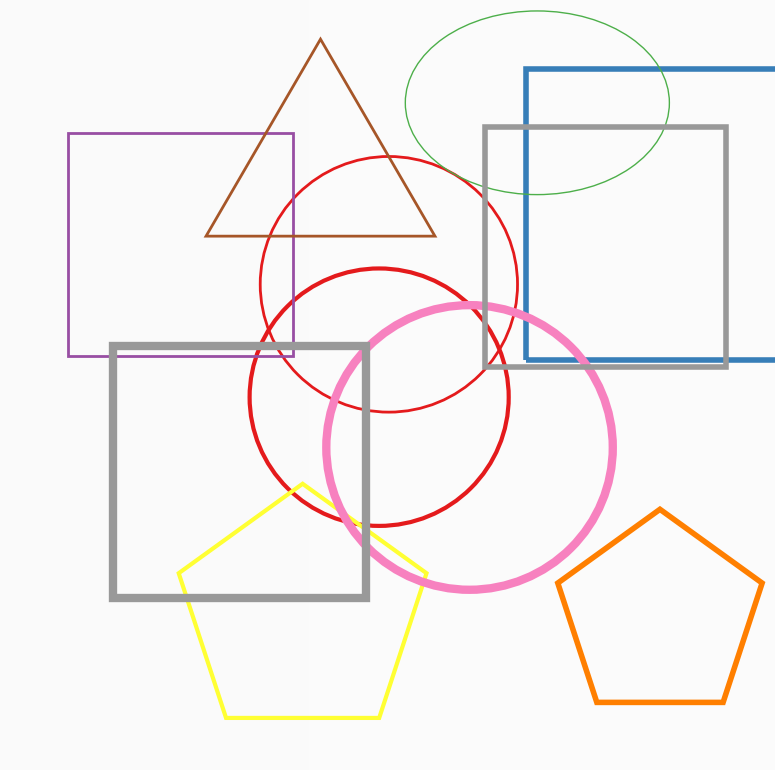[{"shape": "circle", "thickness": 1, "radius": 0.83, "center": [0.502, 0.631]}, {"shape": "circle", "thickness": 1.5, "radius": 0.84, "center": [0.489, 0.484]}, {"shape": "square", "thickness": 2, "radius": 0.95, "center": [0.868, 0.721]}, {"shape": "oval", "thickness": 0.5, "radius": 0.85, "center": [0.693, 0.867]}, {"shape": "square", "thickness": 1, "radius": 0.73, "center": [0.233, 0.683]}, {"shape": "pentagon", "thickness": 2, "radius": 0.69, "center": [0.852, 0.2]}, {"shape": "pentagon", "thickness": 1.5, "radius": 0.84, "center": [0.39, 0.204]}, {"shape": "triangle", "thickness": 1, "radius": 0.85, "center": [0.414, 0.779]}, {"shape": "circle", "thickness": 3, "radius": 0.92, "center": [0.606, 0.419]}, {"shape": "square", "thickness": 3, "radius": 0.82, "center": [0.309, 0.387]}, {"shape": "square", "thickness": 2, "radius": 0.78, "center": [0.781, 0.679]}]